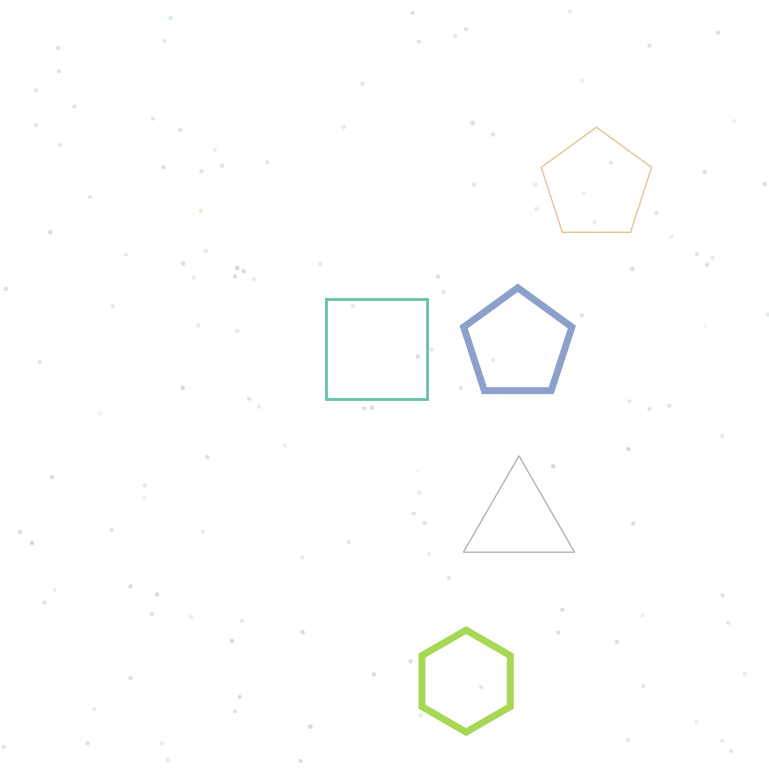[{"shape": "square", "thickness": 1, "radius": 0.33, "center": [0.489, 0.547]}, {"shape": "pentagon", "thickness": 2.5, "radius": 0.37, "center": [0.672, 0.552]}, {"shape": "hexagon", "thickness": 2.5, "radius": 0.33, "center": [0.605, 0.115]}, {"shape": "pentagon", "thickness": 0.5, "radius": 0.38, "center": [0.775, 0.759]}, {"shape": "triangle", "thickness": 0.5, "radius": 0.42, "center": [0.674, 0.325]}]